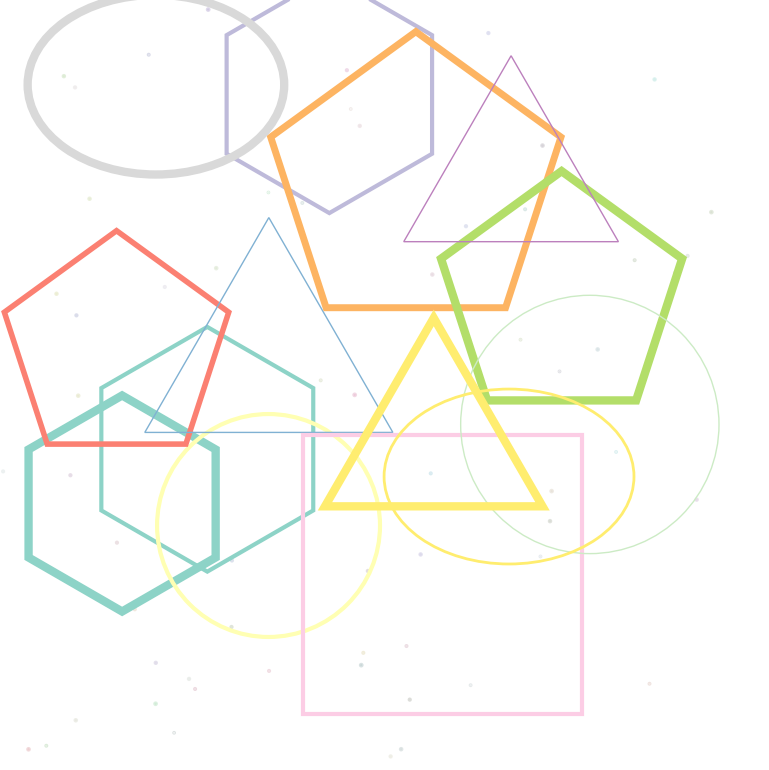[{"shape": "hexagon", "thickness": 3, "radius": 0.7, "center": [0.159, 0.346]}, {"shape": "hexagon", "thickness": 1.5, "radius": 0.79, "center": [0.269, 0.417]}, {"shape": "circle", "thickness": 1.5, "radius": 0.72, "center": [0.349, 0.318]}, {"shape": "hexagon", "thickness": 1.5, "radius": 0.77, "center": [0.428, 0.877]}, {"shape": "pentagon", "thickness": 2, "radius": 0.77, "center": [0.151, 0.547]}, {"shape": "triangle", "thickness": 0.5, "radius": 0.93, "center": [0.349, 0.531]}, {"shape": "pentagon", "thickness": 2.5, "radius": 0.99, "center": [0.54, 0.761]}, {"shape": "pentagon", "thickness": 3, "radius": 0.82, "center": [0.729, 0.613]}, {"shape": "square", "thickness": 1.5, "radius": 0.9, "center": [0.575, 0.254]}, {"shape": "oval", "thickness": 3, "radius": 0.83, "center": [0.202, 0.89]}, {"shape": "triangle", "thickness": 0.5, "radius": 0.8, "center": [0.664, 0.767]}, {"shape": "circle", "thickness": 0.5, "radius": 0.84, "center": [0.766, 0.449]}, {"shape": "oval", "thickness": 1, "radius": 0.81, "center": [0.661, 0.381]}, {"shape": "triangle", "thickness": 3, "radius": 0.82, "center": [0.563, 0.424]}]